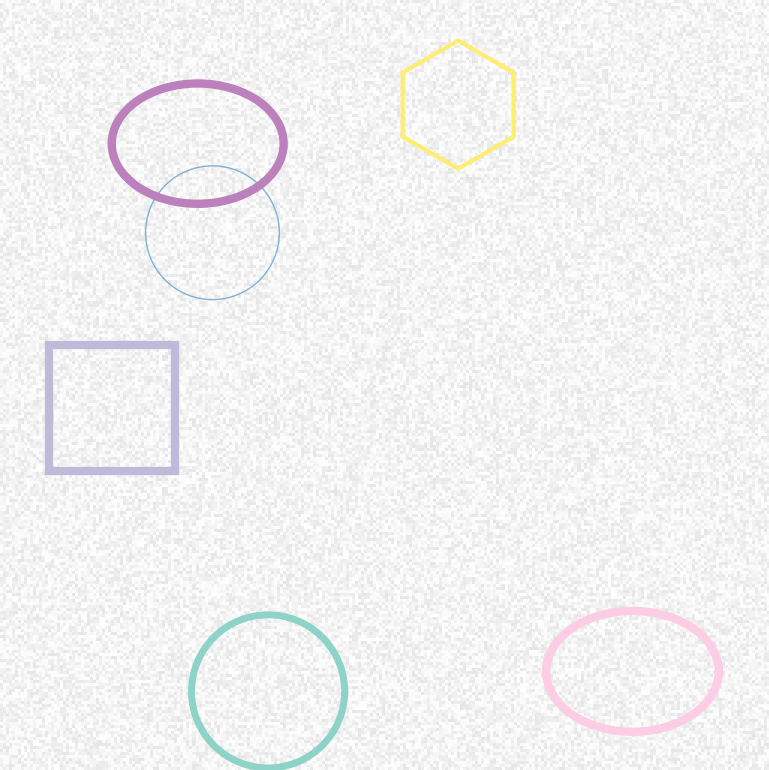[{"shape": "circle", "thickness": 2.5, "radius": 0.5, "center": [0.348, 0.102]}, {"shape": "square", "thickness": 3, "radius": 0.41, "center": [0.145, 0.47]}, {"shape": "circle", "thickness": 0.5, "radius": 0.43, "center": [0.276, 0.698]}, {"shape": "oval", "thickness": 3, "radius": 0.56, "center": [0.821, 0.128]}, {"shape": "oval", "thickness": 3, "radius": 0.56, "center": [0.257, 0.813]}, {"shape": "hexagon", "thickness": 1.5, "radius": 0.42, "center": [0.595, 0.864]}]